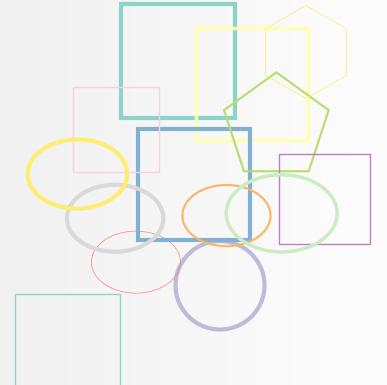[{"shape": "square", "thickness": 3, "radius": 0.74, "center": [0.459, 0.842]}, {"shape": "square", "thickness": 1, "radius": 0.68, "center": [0.174, 0.101]}, {"shape": "square", "thickness": 2.5, "radius": 0.72, "center": [0.65, 0.781]}, {"shape": "circle", "thickness": 3, "radius": 0.57, "center": [0.568, 0.259]}, {"shape": "oval", "thickness": 0.5, "radius": 0.57, "center": [0.351, 0.319]}, {"shape": "square", "thickness": 3, "radius": 0.72, "center": [0.5, 0.52]}, {"shape": "oval", "thickness": 1.5, "radius": 0.57, "center": [0.584, 0.44]}, {"shape": "pentagon", "thickness": 1.5, "radius": 0.71, "center": [0.713, 0.67]}, {"shape": "square", "thickness": 1, "radius": 0.55, "center": [0.299, 0.663]}, {"shape": "oval", "thickness": 3, "radius": 0.62, "center": [0.297, 0.433]}, {"shape": "square", "thickness": 1, "radius": 0.58, "center": [0.837, 0.483]}, {"shape": "oval", "thickness": 2.5, "radius": 0.72, "center": [0.727, 0.446]}, {"shape": "hexagon", "thickness": 0.5, "radius": 0.6, "center": [0.79, 0.865]}, {"shape": "oval", "thickness": 3, "radius": 0.64, "center": [0.2, 0.548]}]